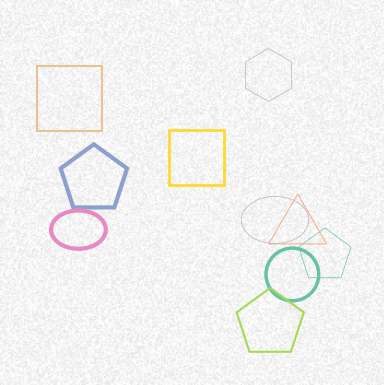[{"shape": "pentagon", "thickness": 0.5, "radius": 0.36, "center": [0.844, 0.336]}, {"shape": "circle", "thickness": 2.5, "radius": 0.34, "center": [0.759, 0.287]}, {"shape": "triangle", "thickness": 0.5, "radius": 0.43, "center": [0.773, 0.41]}, {"shape": "pentagon", "thickness": 3, "radius": 0.45, "center": [0.244, 0.535]}, {"shape": "oval", "thickness": 3, "radius": 0.36, "center": [0.204, 0.403]}, {"shape": "pentagon", "thickness": 1.5, "radius": 0.46, "center": [0.702, 0.16]}, {"shape": "square", "thickness": 2, "radius": 0.36, "center": [0.51, 0.592]}, {"shape": "square", "thickness": 1.5, "radius": 0.43, "center": [0.181, 0.744]}, {"shape": "oval", "thickness": 0.5, "radius": 0.44, "center": [0.715, 0.429]}, {"shape": "hexagon", "thickness": 0.5, "radius": 0.34, "center": [0.697, 0.805]}]